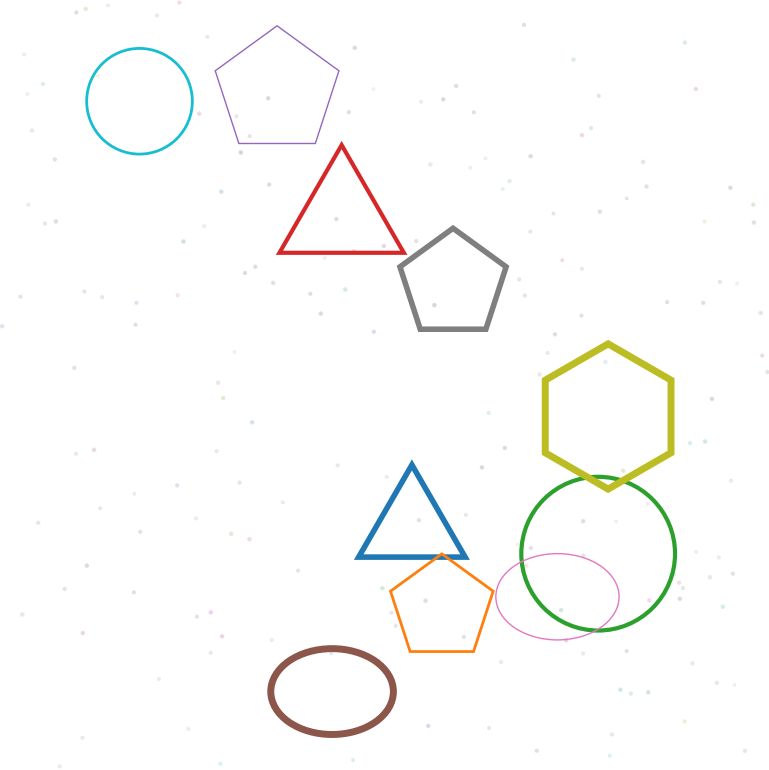[{"shape": "triangle", "thickness": 2, "radius": 0.4, "center": [0.535, 0.316]}, {"shape": "pentagon", "thickness": 1, "radius": 0.35, "center": [0.574, 0.211]}, {"shape": "circle", "thickness": 1.5, "radius": 0.5, "center": [0.777, 0.281]}, {"shape": "triangle", "thickness": 1.5, "radius": 0.47, "center": [0.444, 0.718]}, {"shape": "pentagon", "thickness": 0.5, "radius": 0.42, "center": [0.36, 0.882]}, {"shape": "oval", "thickness": 2.5, "radius": 0.4, "center": [0.431, 0.102]}, {"shape": "oval", "thickness": 0.5, "radius": 0.4, "center": [0.724, 0.225]}, {"shape": "pentagon", "thickness": 2, "radius": 0.36, "center": [0.588, 0.631]}, {"shape": "hexagon", "thickness": 2.5, "radius": 0.47, "center": [0.79, 0.459]}, {"shape": "circle", "thickness": 1, "radius": 0.34, "center": [0.181, 0.869]}]